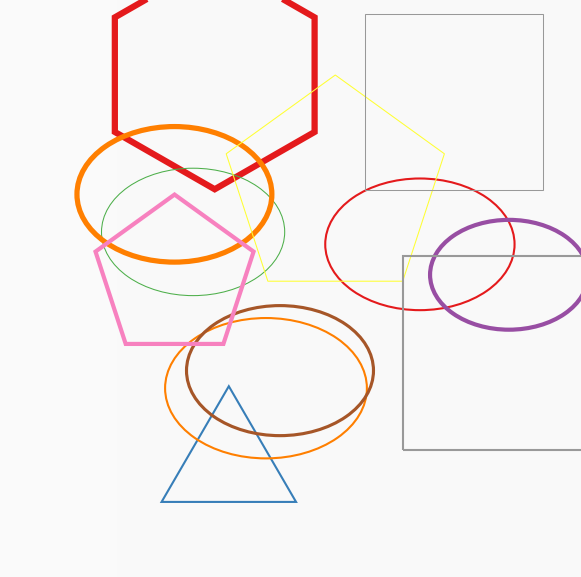[{"shape": "hexagon", "thickness": 3, "radius": 0.99, "center": [0.369, 0.87]}, {"shape": "oval", "thickness": 1, "radius": 0.81, "center": [0.722, 0.576]}, {"shape": "triangle", "thickness": 1, "radius": 0.67, "center": [0.394, 0.197]}, {"shape": "oval", "thickness": 0.5, "radius": 0.79, "center": [0.332, 0.598]}, {"shape": "oval", "thickness": 2, "radius": 0.68, "center": [0.876, 0.523]}, {"shape": "oval", "thickness": 1, "radius": 0.87, "center": [0.458, 0.327]}, {"shape": "oval", "thickness": 2.5, "radius": 0.84, "center": [0.3, 0.663]}, {"shape": "pentagon", "thickness": 0.5, "radius": 0.99, "center": [0.577, 0.672]}, {"shape": "oval", "thickness": 1.5, "radius": 0.8, "center": [0.482, 0.357]}, {"shape": "pentagon", "thickness": 2, "radius": 0.71, "center": [0.3, 0.519]}, {"shape": "square", "thickness": 1, "radius": 0.84, "center": [0.86, 0.388]}, {"shape": "square", "thickness": 0.5, "radius": 0.76, "center": [0.781, 0.822]}]